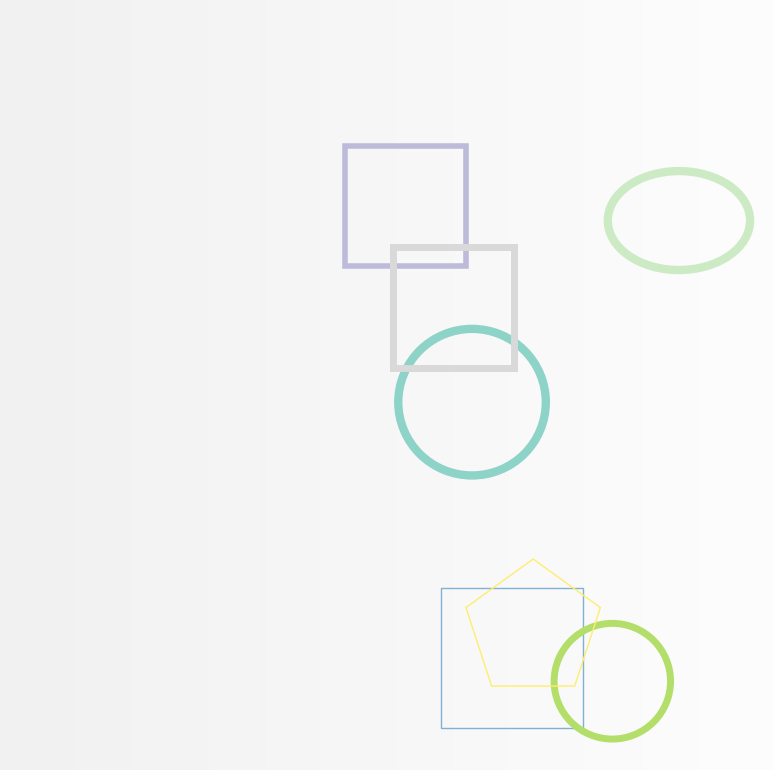[{"shape": "circle", "thickness": 3, "radius": 0.48, "center": [0.609, 0.478]}, {"shape": "square", "thickness": 2, "radius": 0.39, "center": [0.523, 0.732]}, {"shape": "square", "thickness": 0.5, "radius": 0.46, "center": [0.661, 0.146]}, {"shape": "circle", "thickness": 2.5, "radius": 0.38, "center": [0.79, 0.115]}, {"shape": "square", "thickness": 2.5, "radius": 0.39, "center": [0.585, 0.601]}, {"shape": "oval", "thickness": 3, "radius": 0.46, "center": [0.876, 0.714]}, {"shape": "pentagon", "thickness": 0.5, "radius": 0.46, "center": [0.688, 0.183]}]